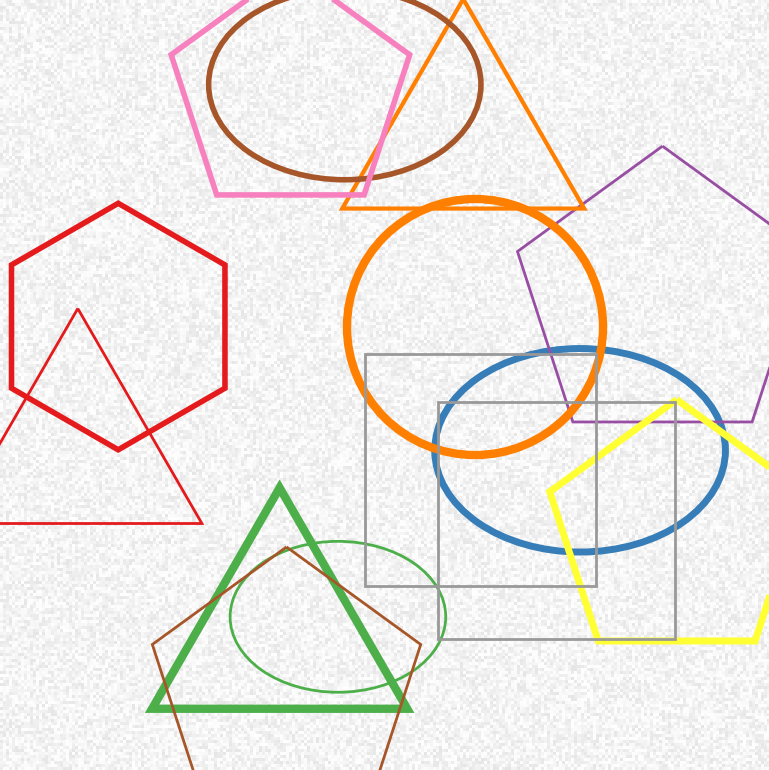[{"shape": "triangle", "thickness": 1, "radius": 0.93, "center": [0.101, 0.413]}, {"shape": "hexagon", "thickness": 2, "radius": 0.8, "center": [0.154, 0.576]}, {"shape": "oval", "thickness": 2.5, "radius": 0.94, "center": [0.753, 0.415]}, {"shape": "triangle", "thickness": 3, "radius": 0.96, "center": [0.363, 0.175]}, {"shape": "oval", "thickness": 1, "radius": 0.7, "center": [0.439, 0.199]}, {"shape": "pentagon", "thickness": 1, "radius": 0.99, "center": [0.86, 0.612]}, {"shape": "circle", "thickness": 3, "radius": 0.83, "center": [0.617, 0.575]}, {"shape": "triangle", "thickness": 1.5, "radius": 0.91, "center": [0.602, 0.82]}, {"shape": "pentagon", "thickness": 2.5, "radius": 0.87, "center": [0.879, 0.308]}, {"shape": "pentagon", "thickness": 1, "radius": 0.92, "center": [0.372, 0.106]}, {"shape": "oval", "thickness": 2, "radius": 0.88, "center": [0.448, 0.89]}, {"shape": "pentagon", "thickness": 2, "radius": 0.81, "center": [0.377, 0.879]}, {"shape": "square", "thickness": 1, "radius": 0.75, "center": [0.624, 0.389]}, {"shape": "square", "thickness": 1, "radius": 0.77, "center": [0.723, 0.324]}]